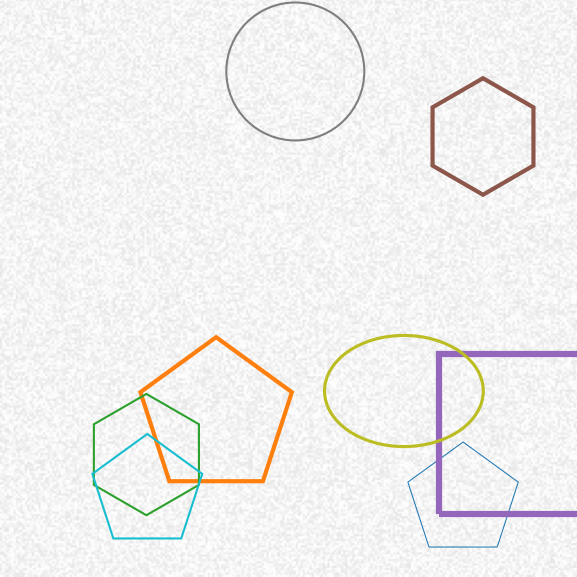[{"shape": "pentagon", "thickness": 0.5, "radius": 0.5, "center": [0.802, 0.133]}, {"shape": "pentagon", "thickness": 2, "radius": 0.69, "center": [0.374, 0.277]}, {"shape": "hexagon", "thickness": 1, "radius": 0.53, "center": [0.254, 0.212]}, {"shape": "square", "thickness": 3, "radius": 0.69, "center": [0.899, 0.247]}, {"shape": "hexagon", "thickness": 2, "radius": 0.5, "center": [0.836, 0.763]}, {"shape": "circle", "thickness": 1, "radius": 0.6, "center": [0.511, 0.875]}, {"shape": "oval", "thickness": 1.5, "radius": 0.69, "center": [0.699, 0.322]}, {"shape": "pentagon", "thickness": 1, "radius": 0.5, "center": [0.255, 0.148]}]